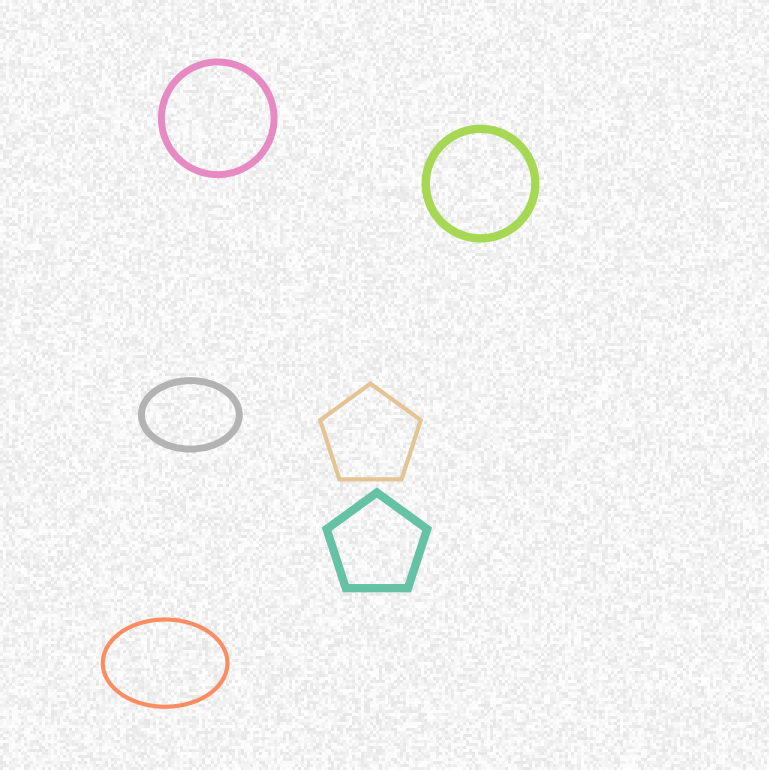[{"shape": "pentagon", "thickness": 3, "radius": 0.34, "center": [0.489, 0.292]}, {"shape": "oval", "thickness": 1.5, "radius": 0.4, "center": [0.214, 0.139]}, {"shape": "circle", "thickness": 2.5, "radius": 0.37, "center": [0.283, 0.846]}, {"shape": "circle", "thickness": 3, "radius": 0.36, "center": [0.624, 0.762]}, {"shape": "pentagon", "thickness": 1.5, "radius": 0.34, "center": [0.481, 0.433]}, {"shape": "oval", "thickness": 2.5, "radius": 0.32, "center": [0.247, 0.461]}]